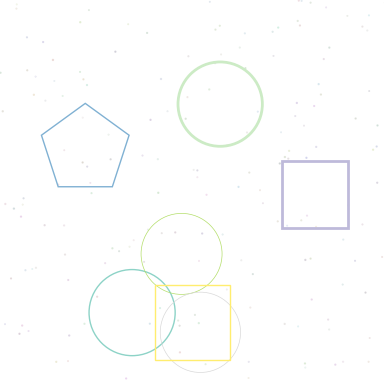[{"shape": "circle", "thickness": 1, "radius": 0.56, "center": [0.343, 0.188]}, {"shape": "square", "thickness": 2, "radius": 0.43, "center": [0.819, 0.495]}, {"shape": "pentagon", "thickness": 1, "radius": 0.6, "center": [0.221, 0.612]}, {"shape": "circle", "thickness": 0.5, "radius": 0.53, "center": [0.472, 0.341]}, {"shape": "circle", "thickness": 0.5, "radius": 0.52, "center": [0.521, 0.137]}, {"shape": "circle", "thickness": 2, "radius": 0.55, "center": [0.572, 0.73]}, {"shape": "square", "thickness": 1, "radius": 0.49, "center": [0.5, 0.162]}]